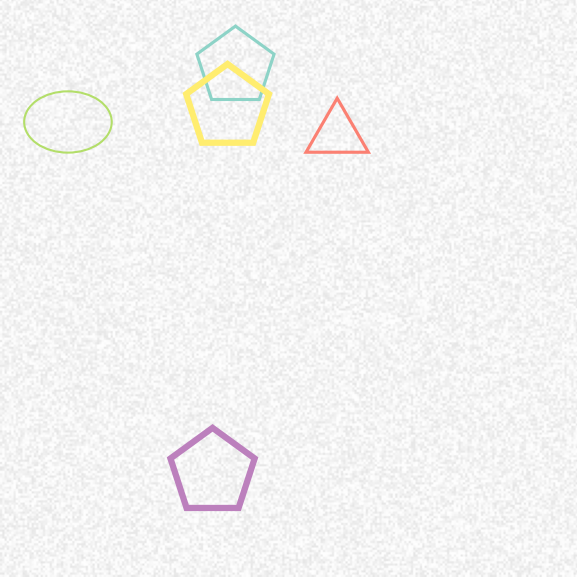[{"shape": "pentagon", "thickness": 1.5, "radius": 0.35, "center": [0.408, 0.884]}, {"shape": "triangle", "thickness": 1.5, "radius": 0.31, "center": [0.584, 0.767]}, {"shape": "oval", "thickness": 1, "radius": 0.38, "center": [0.118, 0.788]}, {"shape": "pentagon", "thickness": 3, "radius": 0.38, "center": [0.368, 0.182]}, {"shape": "pentagon", "thickness": 3, "radius": 0.38, "center": [0.394, 0.813]}]